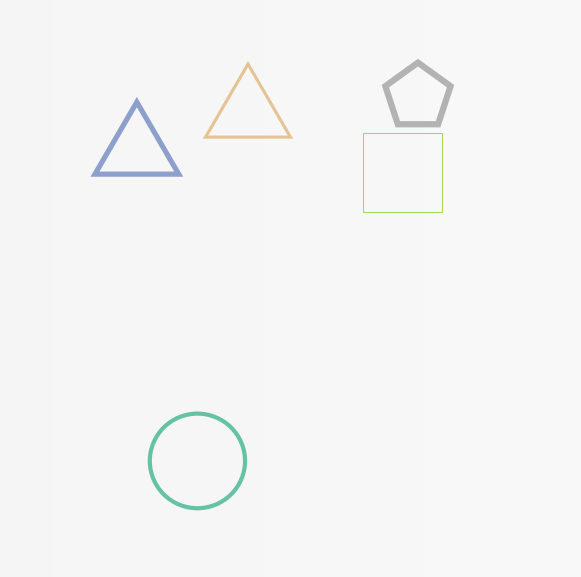[{"shape": "circle", "thickness": 2, "radius": 0.41, "center": [0.34, 0.201]}, {"shape": "triangle", "thickness": 2.5, "radius": 0.42, "center": [0.235, 0.739]}, {"shape": "square", "thickness": 0.5, "radius": 0.34, "center": [0.692, 0.701]}, {"shape": "triangle", "thickness": 1.5, "radius": 0.42, "center": [0.427, 0.804]}, {"shape": "pentagon", "thickness": 3, "radius": 0.29, "center": [0.719, 0.832]}]